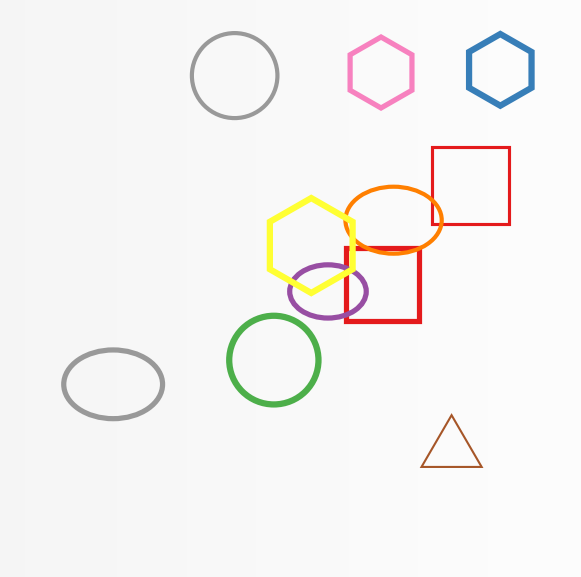[{"shape": "square", "thickness": 2.5, "radius": 0.32, "center": [0.658, 0.506]}, {"shape": "square", "thickness": 1.5, "radius": 0.33, "center": [0.809, 0.678]}, {"shape": "hexagon", "thickness": 3, "radius": 0.31, "center": [0.861, 0.878]}, {"shape": "circle", "thickness": 3, "radius": 0.38, "center": [0.471, 0.376]}, {"shape": "oval", "thickness": 2.5, "radius": 0.33, "center": [0.564, 0.494]}, {"shape": "oval", "thickness": 2, "radius": 0.41, "center": [0.677, 0.618]}, {"shape": "hexagon", "thickness": 3, "radius": 0.41, "center": [0.535, 0.574]}, {"shape": "triangle", "thickness": 1, "radius": 0.3, "center": [0.777, 0.22]}, {"shape": "hexagon", "thickness": 2.5, "radius": 0.31, "center": [0.656, 0.874]}, {"shape": "circle", "thickness": 2, "radius": 0.37, "center": [0.404, 0.868]}, {"shape": "oval", "thickness": 2.5, "radius": 0.43, "center": [0.195, 0.334]}]